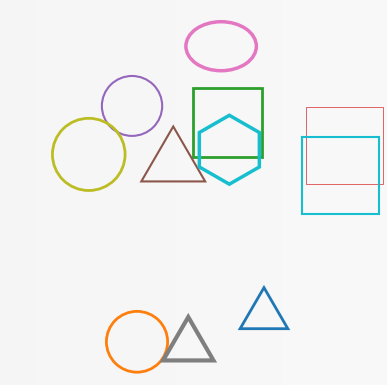[{"shape": "triangle", "thickness": 2, "radius": 0.36, "center": [0.681, 0.182]}, {"shape": "circle", "thickness": 2, "radius": 0.39, "center": [0.354, 0.112]}, {"shape": "square", "thickness": 2, "radius": 0.45, "center": [0.587, 0.683]}, {"shape": "square", "thickness": 0.5, "radius": 0.5, "center": [0.888, 0.621]}, {"shape": "circle", "thickness": 1.5, "radius": 0.39, "center": [0.341, 0.725]}, {"shape": "triangle", "thickness": 1.5, "radius": 0.48, "center": [0.447, 0.576]}, {"shape": "oval", "thickness": 2.5, "radius": 0.45, "center": [0.571, 0.88]}, {"shape": "triangle", "thickness": 3, "radius": 0.38, "center": [0.486, 0.101]}, {"shape": "circle", "thickness": 2, "radius": 0.47, "center": [0.229, 0.599]}, {"shape": "hexagon", "thickness": 2.5, "radius": 0.45, "center": [0.592, 0.611]}, {"shape": "square", "thickness": 1.5, "radius": 0.5, "center": [0.879, 0.543]}]